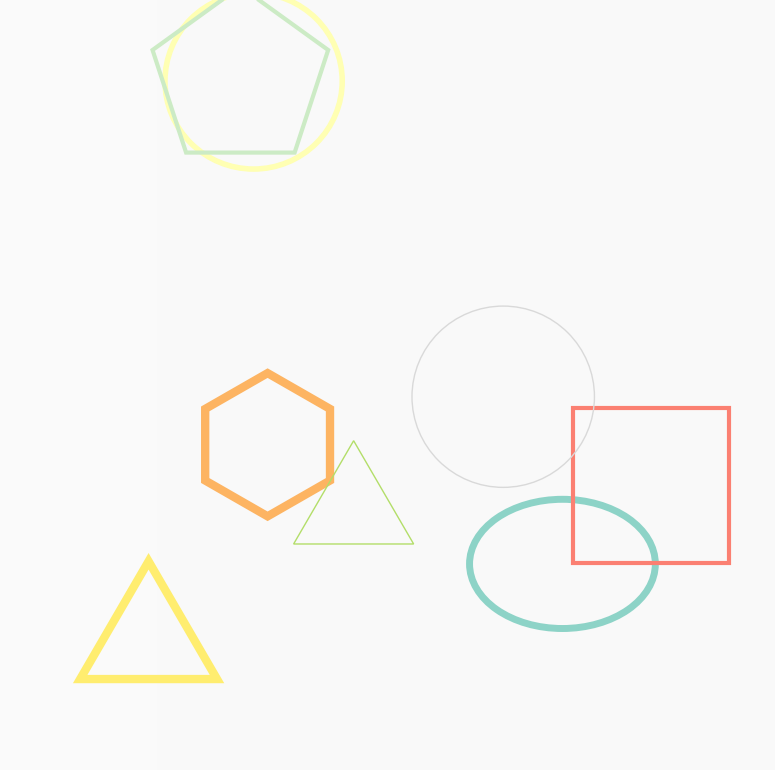[{"shape": "oval", "thickness": 2.5, "radius": 0.6, "center": [0.726, 0.268]}, {"shape": "circle", "thickness": 2, "radius": 0.57, "center": [0.327, 0.895]}, {"shape": "square", "thickness": 1.5, "radius": 0.5, "center": [0.84, 0.37]}, {"shape": "hexagon", "thickness": 3, "radius": 0.46, "center": [0.345, 0.422]}, {"shape": "triangle", "thickness": 0.5, "radius": 0.45, "center": [0.456, 0.338]}, {"shape": "circle", "thickness": 0.5, "radius": 0.59, "center": [0.649, 0.485]}, {"shape": "pentagon", "thickness": 1.5, "radius": 0.6, "center": [0.31, 0.898]}, {"shape": "triangle", "thickness": 3, "radius": 0.51, "center": [0.192, 0.169]}]